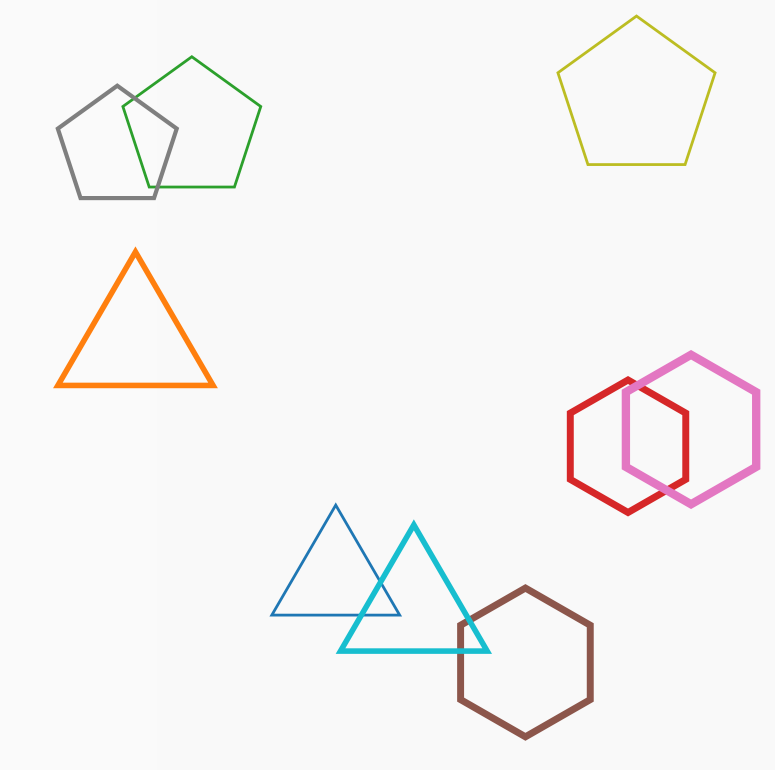[{"shape": "triangle", "thickness": 1, "radius": 0.48, "center": [0.433, 0.249]}, {"shape": "triangle", "thickness": 2, "radius": 0.58, "center": [0.175, 0.557]}, {"shape": "pentagon", "thickness": 1, "radius": 0.47, "center": [0.248, 0.833]}, {"shape": "hexagon", "thickness": 2.5, "radius": 0.43, "center": [0.81, 0.42]}, {"shape": "hexagon", "thickness": 2.5, "radius": 0.48, "center": [0.678, 0.14]}, {"shape": "hexagon", "thickness": 3, "radius": 0.49, "center": [0.892, 0.442]}, {"shape": "pentagon", "thickness": 1.5, "radius": 0.4, "center": [0.151, 0.808]}, {"shape": "pentagon", "thickness": 1, "radius": 0.53, "center": [0.821, 0.873]}, {"shape": "triangle", "thickness": 2, "radius": 0.55, "center": [0.534, 0.209]}]